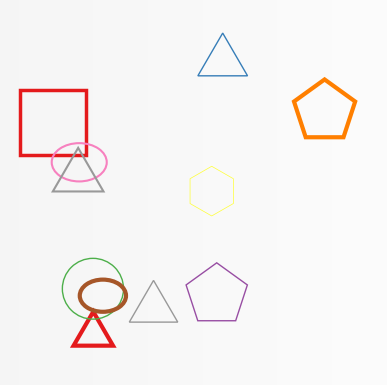[{"shape": "square", "thickness": 2.5, "radius": 0.43, "center": [0.137, 0.682]}, {"shape": "triangle", "thickness": 3, "radius": 0.29, "center": [0.241, 0.132]}, {"shape": "triangle", "thickness": 1, "radius": 0.37, "center": [0.575, 0.84]}, {"shape": "circle", "thickness": 1, "radius": 0.39, "center": [0.24, 0.25]}, {"shape": "pentagon", "thickness": 1, "radius": 0.42, "center": [0.559, 0.234]}, {"shape": "pentagon", "thickness": 3, "radius": 0.41, "center": [0.838, 0.711]}, {"shape": "hexagon", "thickness": 0.5, "radius": 0.32, "center": [0.546, 0.504]}, {"shape": "oval", "thickness": 3, "radius": 0.3, "center": [0.266, 0.232]}, {"shape": "oval", "thickness": 1.5, "radius": 0.36, "center": [0.204, 0.578]}, {"shape": "triangle", "thickness": 1, "radius": 0.36, "center": [0.396, 0.199]}, {"shape": "triangle", "thickness": 1.5, "radius": 0.38, "center": [0.202, 0.54]}]